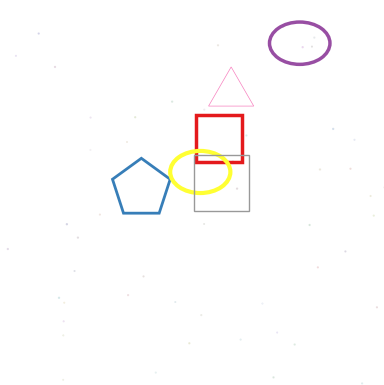[{"shape": "square", "thickness": 2.5, "radius": 0.3, "center": [0.569, 0.64]}, {"shape": "pentagon", "thickness": 2, "radius": 0.39, "center": [0.367, 0.51]}, {"shape": "oval", "thickness": 2.5, "radius": 0.39, "center": [0.779, 0.888]}, {"shape": "oval", "thickness": 3, "radius": 0.39, "center": [0.52, 0.553]}, {"shape": "triangle", "thickness": 0.5, "radius": 0.34, "center": [0.6, 0.758]}, {"shape": "square", "thickness": 1, "radius": 0.36, "center": [0.576, 0.524]}]